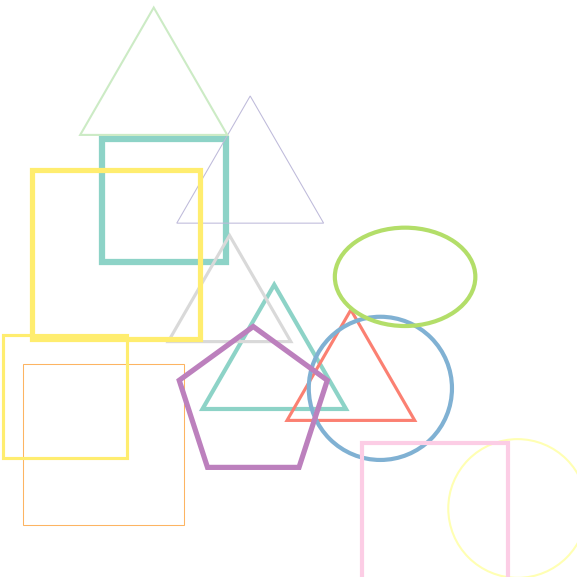[{"shape": "triangle", "thickness": 2, "radius": 0.72, "center": [0.475, 0.363]}, {"shape": "square", "thickness": 3, "radius": 0.53, "center": [0.284, 0.652]}, {"shape": "circle", "thickness": 1, "radius": 0.6, "center": [0.896, 0.119]}, {"shape": "triangle", "thickness": 0.5, "radius": 0.73, "center": [0.433, 0.686]}, {"shape": "triangle", "thickness": 1.5, "radius": 0.64, "center": [0.608, 0.335]}, {"shape": "circle", "thickness": 2, "radius": 0.62, "center": [0.659, 0.327]}, {"shape": "square", "thickness": 0.5, "radius": 0.7, "center": [0.179, 0.23]}, {"shape": "oval", "thickness": 2, "radius": 0.61, "center": [0.701, 0.52]}, {"shape": "square", "thickness": 2, "radius": 0.63, "center": [0.753, 0.105]}, {"shape": "triangle", "thickness": 1.5, "radius": 0.61, "center": [0.397, 0.469]}, {"shape": "pentagon", "thickness": 2.5, "radius": 0.67, "center": [0.439, 0.299]}, {"shape": "triangle", "thickness": 1, "radius": 0.74, "center": [0.266, 0.839]}, {"shape": "square", "thickness": 1.5, "radius": 0.53, "center": [0.113, 0.313]}, {"shape": "square", "thickness": 2.5, "radius": 0.73, "center": [0.201, 0.559]}]